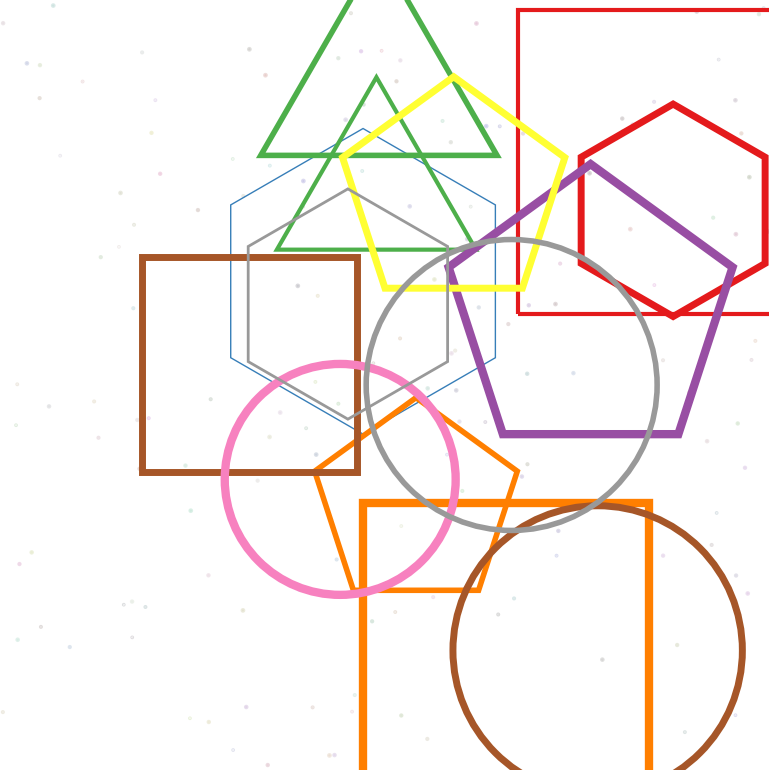[{"shape": "hexagon", "thickness": 2.5, "radius": 0.69, "center": [0.874, 0.727]}, {"shape": "square", "thickness": 1.5, "radius": 0.99, "center": [0.87, 0.79]}, {"shape": "hexagon", "thickness": 0.5, "radius": 0.99, "center": [0.471, 0.635]}, {"shape": "triangle", "thickness": 1.5, "radius": 0.75, "center": [0.489, 0.75]}, {"shape": "triangle", "thickness": 2, "radius": 0.89, "center": [0.492, 0.887]}, {"shape": "pentagon", "thickness": 3, "radius": 0.97, "center": [0.767, 0.593]}, {"shape": "square", "thickness": 3, "radius": 0.93, "center": [0.657, 0.161]}, {"shape": "pentagon", "thickness": 2, "radius": 0.69, "center": [0.54, 0.345]}, {"shape": "pentagon", "thickness": 2.5, "radius": 0.76, "center": [0.589, 0.749]}, {"shape": "circle", "thickness": 2.5, "radius": 0.94, "center": [0.776, 0.155]}, {"shape": "square", "thickness": 2.5, "radius": 0.7, "center": [0.324, 0.527]}, {"shape": "circle", "thickness": 3, "radius": 0.75, "center": [0.442, 0.377]}, {"shape": "circle", "thickness": 2, "radius": 0.94, "center": [0.664, 0.5]}, {"shape": "hexagon", "thickness": 1, "radius": 0.75, "center": [0.452, 0.605]}]